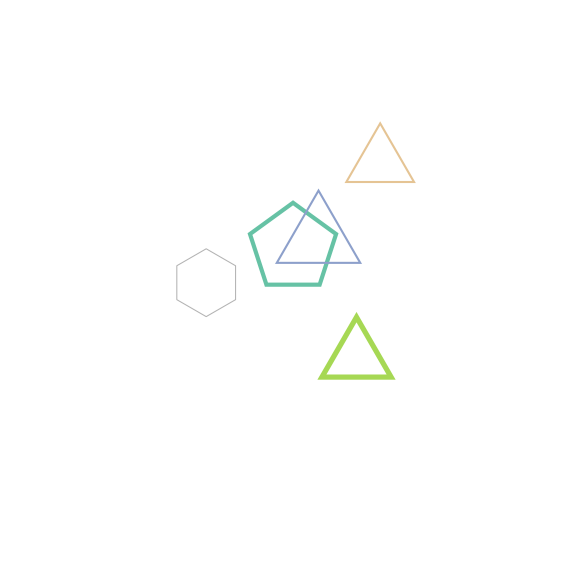[{"shape": "pentagon", "thickness": 2, "radius": 0.39, "center": [0.507, 0.57]}, {"shape": "triangle", "thickness": 1, "radius": 0.42, "center": [0.552, 0.586]}, {"shape": "triangle", "thickness": 2.5, "radius": 0.35, "center": [0.617, 0.381]}, {"shape": "triangle", "thickness": 1, "radius": 0.34, "center": [0.658, 0.718]}, {"shape": "hexagon", "thickness": 0.5, "radius": 0.29, "center": [0.357, 0.51]}]